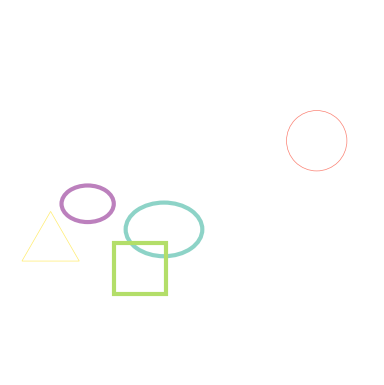[{"shape": "oval", "thickness": 3, "radius": 0.5, "center": [0.426, 0.404]}, {"shape": "circle", "thickness": 0.5, "radius": 0.39, "center": [0.823, 0.634]}, {"shape": "square", "thickness": 3, "radius": 0.33, "center": [0.363, 0.302]}, {"shape": "oval", "thickness": 3, "radius": 0.34, "center": [0.228, 0.471]}, {"shape": "triangle", "thickness": 0.5, "radius": 0.43, "center": [0.131, 0.365]}]